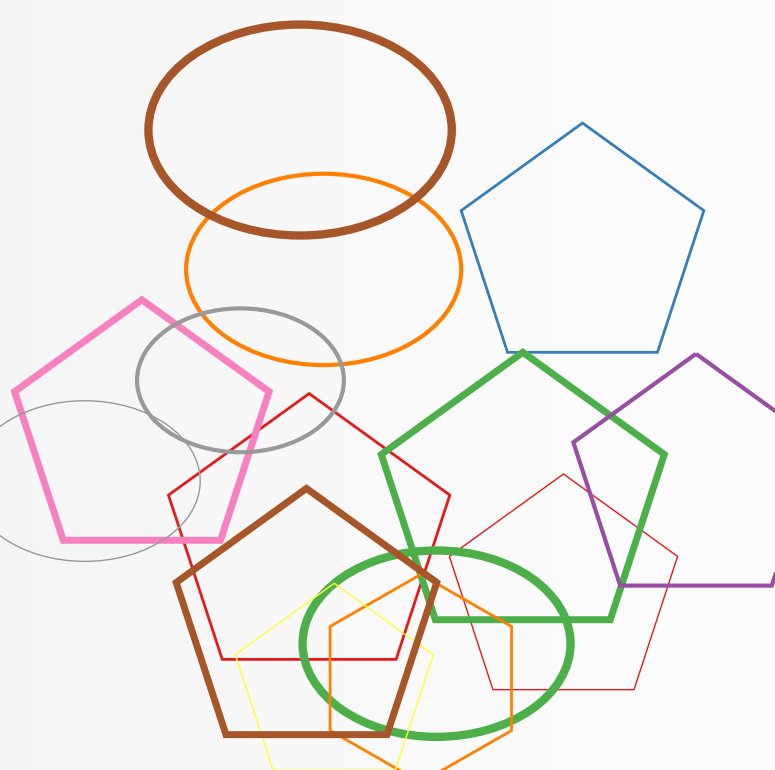[{"shape": "pentagon", "thickness": 1, "radius": 0.95, "center": [0.399, 0.298]}, {"shape": "pentagon", "thickness": 0.5, "radius": 0.77, "center": [0.727, 0.23]}, {"shape": "pentagon", "thickness": 1, "radius": 0.82, "center": [0.752, 0.676]}, {"shape": "oval", "thickness": 3, "radius": 0.86, "center": [0.563, 0.164]}, {"shape": "pentagon", "thickness": 2.5, "radius": 0.96, "center": [0.675, 0.35]}, {"shape": "pentagon", "thickness": 1.5, "radius": 0.83, "center": [0.898, 0.374]}, {"shape": "oval", "thickness": 1.5, "radius": 0.89, "center": [0.418, 0.65]}, {"shape": "hexagon", "thickness": 1, "radius": 0.68, "center": [0.543, 0.119]}, {"shape": "pentagon", "thickness": 0.5, "radius": 0.67, "center": [0.431, 0.108]}, {"shape": "oval", "thickness": 3, "radius": 0.98, "center": [0.387, 0.831]}, {"shape": "pentagon", "thickness": 2.5, "radius": 0.88, "center": [0.395, 0.189]}, {"shape": "pentagon", "thickness": 2.5, "radius": 0.86, "center": [0.183, 0.438]}, {"shape": "oval", "thickness": 1.5, "radius": 0.67, "center": [0.31, 0.506]}, {"shape": "oval", "thickness": 0.5, "radius": 0.75, "center": [0.109, 0.375]}]